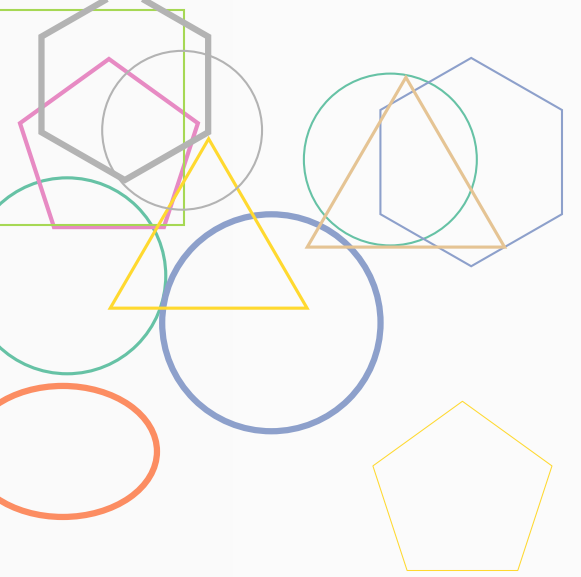[{"shape": "circle", "thickness": 1.5, "radius": 0.85, "center": [0.116, 0.522]}, {"shape": "circle", "thickness": 1, "radius": 0.74, "center": [0.672, 0.723]}, {"shape": "oval", "thickness": 3, "radius": 0.81, "center": [0.108, 0.217]}, {"shape": "circle", "thickness": 3, "radius": 0.94, "center": [0.467, 0.44]}, {"shape": "hexagon", "thickness": 1, "radius": 0.9, "center": [0.811, 0.718]}, {"shape": "pentagon", "thickness": 2, "radius": 0.8, "center": [0.187, 0.736]}, {"shape": "square", "thickness": 1, "radius": 0.93, "center": [0.132, 0.796]}, {"shape": "triangle", "thickness": 1.5, "radius": 0.98, "center": [0.359, 0.563]}, {"shape": "pentagon", "thickness": 0.5, "radius": 0.81, "center": [0.796, 0.142]}, {"shape": "triangle", "thickness": 1.5, "radius": 0.98, "center": [0.698, 0.669]}, {"shape": "circle", "thickness": 1, "radius": 0.69, "center": [0.313, 0.774]}, {"shape": "hexagon", "thickness": 3, "radius": 0.83, "center": [0.215, 0.853]}]